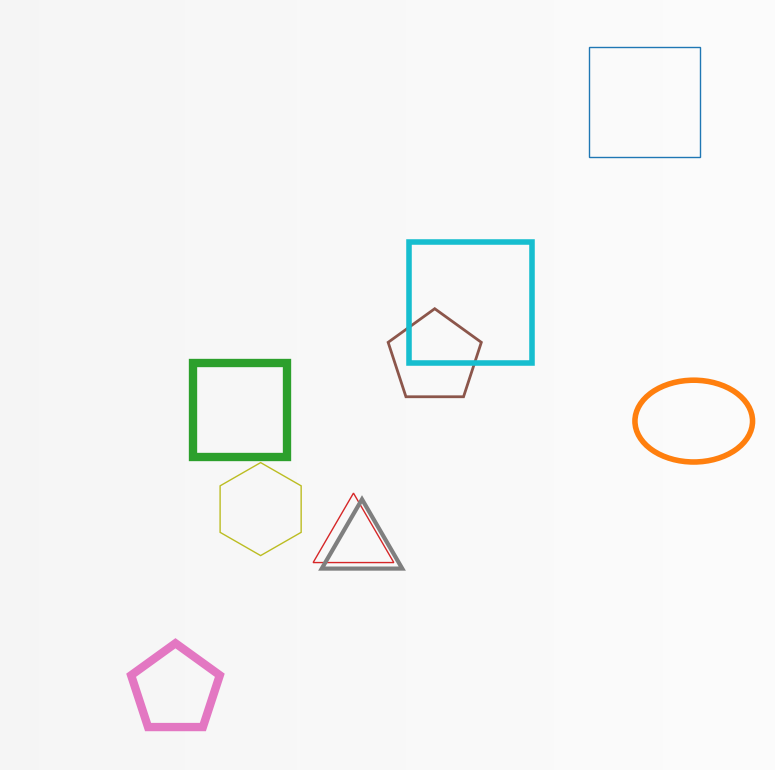[{"shape": "square", "thickness": 0.5, "radius": 0.36, "center": [0.832, 0.868]}, {"shape": "oval", "thickness": 2, "radius": 0.38, "center": [0.895, 0.453]}, {"shape": "square", "thickness": 3, "radius": 0.3, "center": [0.31, 0.467]}, {"shape": "triangle", "thickness": 0.5, "radius": 0.3, "center": [0.456, 0.299]}, {"shape": "pentagon", "thickness": 1, "radius": 0.32, "center": [0.561, 0.536]}, {"shape": "pentagon", "thickness": 3, "radius": 0.3, "center": [0.226, 0.104]}, {"shape": "triangle", "thickness": 1.5, "radius": 0.3, "center": [0.467, 0.292]}, {"shape": "hexagon", "thickness": 0.5, "radius": 0.3, "center": [0.336, 0.339]}, {"shape": "square", "thickness": 2, "radius": 0.39, "center": [0.607, 0.607]}]